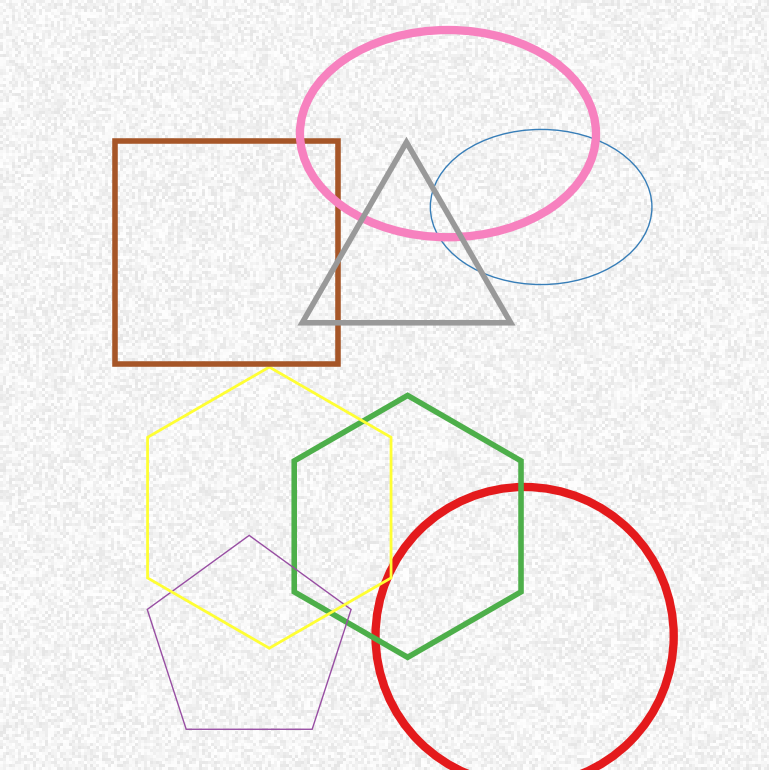[{"shape": "circle", "thickness": 3, "radius": 0.97, "center": [0.681, 0.174]}, {"shape": "oval", "thickness": 0.5, "radius": 0.72, "center": [0.703, 0.731]}, {"shape": "hexagon", "thickness": 2, "radius": 0.85, "center": [0.529, 0.316]}, {"shape": "pentagon", "thickness": 0.5, "radius": 0.7, "center": [0.324, 0.165]}, {"shape": "hexagon", "thickness": 1, "radius": 0.91, "center": [0.35, 0.341]}, {"shape": "square", "thickness": 2, "radius": 0.72, "center": [0.294, 0.672]}, {"shape": "oval", "thickness": 3, "radius": 0.96, "center": [0.582, 0.826]}, {"shape": "triangle", "thickness": 2, "radius": 0.78, "center": [0.528, 0.659]}]